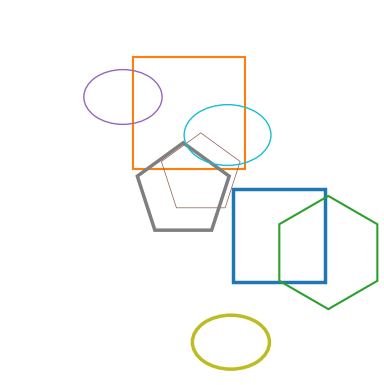[{"shape": "square", "thickness": 2.5, "radius": 0.6, "center": [0.724, 0.388]}, {"shape": "square", "thickness": 1.5, "radius": 0.73, "center": [0.491, 0.707]}, {"shape": "hexagon", "thickness": 1.5, "radius": 0.73, "center": [0.853, 0.344]}, {"shape": "oval", "thickness": 1, "radius": 0.51, "center": [0.319, 0.748]}, {"shape": "pentagon", "thickness": 0.5, "radius": 0.54, "center": [0.522, 0.547]}, {"shape": "pentagon", "thickness": 2.5, "radius": 0.63, "center": [0.476, 0.504]}, {"shape": "oval", "thickness": 2.5, "radius": 0.5, "center": [0.6, 0.111]}, {"shape": "oval", "thickness": 1, "radius": 0.56, "center": [0.591, 0.649]}]